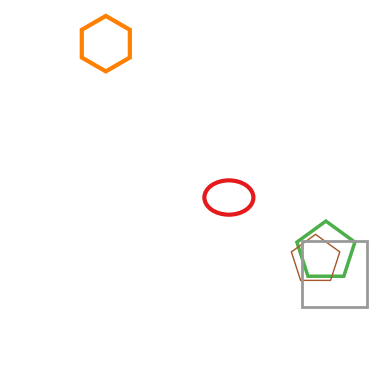[{"shape": "oval", "thickness": 3, "radius": 0.32, "center": [0.595, 0.487]}, {"shape": "pentagon", "thickness": 2.5, "radius": 0.4, "center": [0.846, 0.347]}, {"shape": "hexagon", "thickness": 3, "radius": 0.36, "center": [0.275, 0.887]}, {"shape": "pentagon", "thickness": 1, "radius": 0.33, "center": [0.82, 0.325]}, {"shape": "square", "thickness": 2, "radius": 0.43, "center": [0.869, 0.289]}]